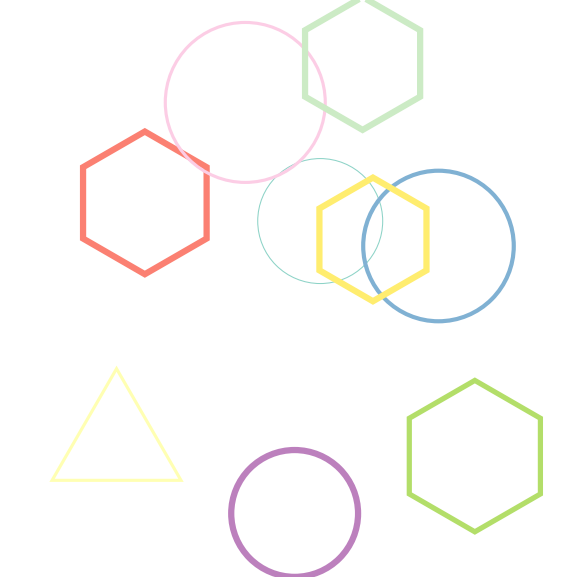[{"shape": "circle", "thickness": 0.5, "radius": 0.54, "center": [0.554, 0.616]}, {"shape": "triangle", "thickness": 1.5, "radius": 0.64, "center": [0.202, 0.232]}, {"shape": "hexagon", "thickness": 3, "radius": 0.62, "center": [0.251, 0.648]}, {"shape": "circle", "thickness": 2, "radius": 0.65, "center": [0.759, 0.573]}, {"shape": "hexagon", "thickness": 2.5, "radius": 0.66, "center": [0.822, 0.209]}, {"shape": "circle", "thickness": 1.5, "radius": 0.69, "center": [0.425, 0.822]}, {"shape": "circle", "thickness": 3, "radius": 0.55, "center": [0.51, 0.11]}, {"shape": "hexagon", "thickness": 3, "radius": 0.58, "center": [0.628, 0.889]}, {"shape": "hexagon", "thickness": 3, "radius": 0.54, "center": [0.646, 0.585]}]